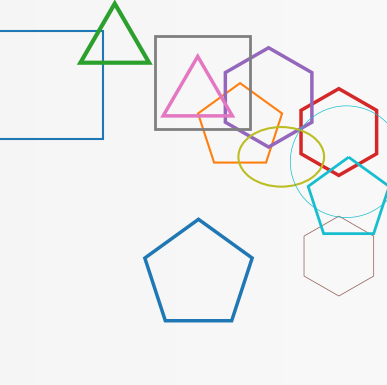[{"shape": "square", "thickness": 1.5, "radius": 0.7, "center": [0.125, 0.78]}, {"shape": "pentagon", "thickness": 2.5, "radius": 0.73, "center": [0.512, 0.285]}, {"shape": "pentagon", "thickness": 1.5, "radius": 0.57, "center": [0.62, 0.67]}, {"shape": "triangle", "thickness": 3, "radius": 0.51, "center": [0.296, 0.888]}, {"shape": "hexagon", "thickness": 2.5, "radius": 0.56, "center": [0.874, 0.657]}, {"shape": "hexagon", "thickness": 2.5, "radius": 0.64, "center": [0.693, 0.747]}, {"shape": "hexagon", "thickness": 0.5, "radius": 0.52, "center": [0.874, 0.335]}, {"shape": "triangle", "thickness": 2.5, "radius": 0.51, "center": [0.51, 0.751]}, {"shape": "square", "thickness": 2, "radius": 0.61, "center": [0.523, 0.786]}, {"shape": "oval", "thickness": 1.5, "radius": 0.55, "center": [0.726, 0.593]}, {"shape": "circle", "thickness": 0.5, "radius": 0.73, "center": [0.894, 0.58]}, {"shape": "pentagon", "thickness": 2, "radius": 0.55, "center": [0.9, 0.482]}]